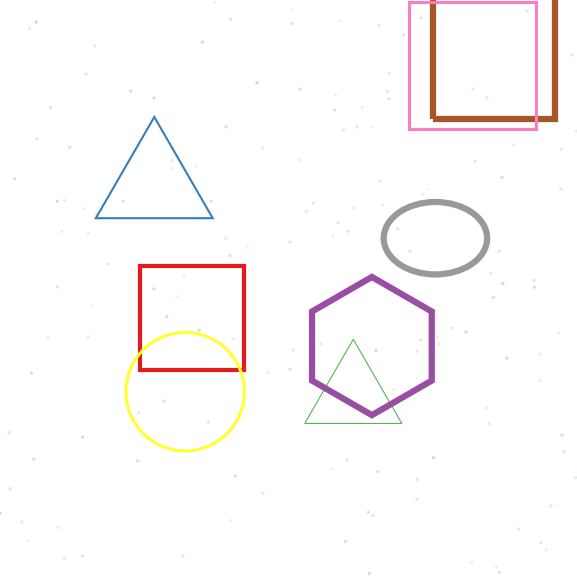[{"shape": "square", "thickness": 2, "radius": 0.45, "center": [0.333, 0.449]}, {"shape": "triangle", "thickness": 1, "radius": 0.58, "center": [0.267, 0.68]}, {"shape": "triangle", "thickness": 0.5, "radius": 0.49, "center": [0.612, 0.314]}, {"shape": "hexagon", "thickness": 3, "radius": 0.6, "center": [0.644, 0.4]}, {"shape": "circle", "thickness": 1.5, "radius": 0.51, "center": [0.321, 0.321]}, {"shape": "square", "thickness": 3, "radius": 0.53, "center": [0.855, 0.899]}, {"shape": "square", "thickness": 1.5, "radius": 0.55, "center": [0.818, 0.886]}, {"shape": "oval", "thickness": 3, "radius": 0.45, "center": [0.754, 0.587]}]